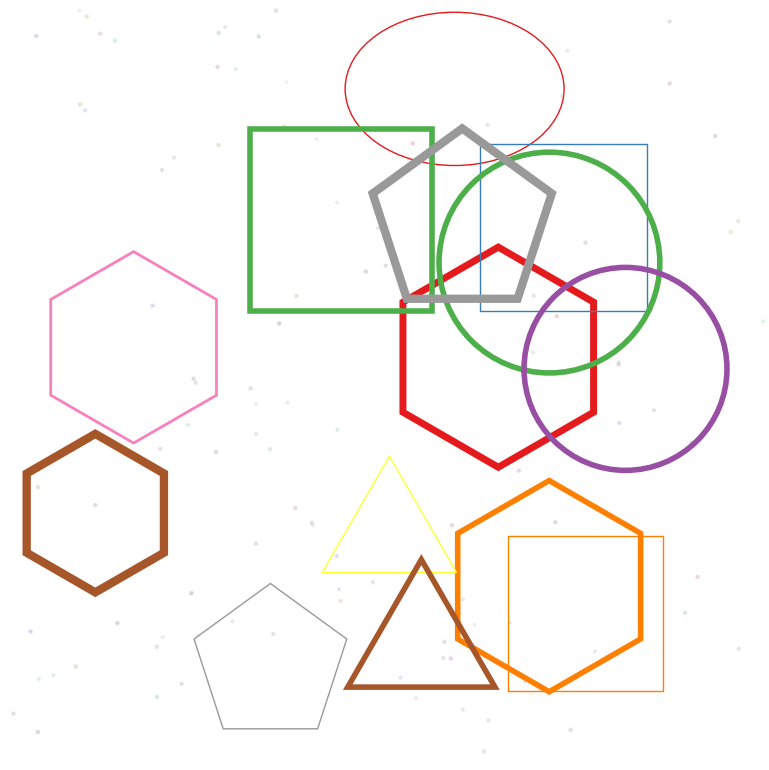[{"shape": "hexagon", "thickness": 2.5, "radius": 0.71, "center": [0.647, 0.536]}, {"shape": "oval", "thickness": 0.5, "radius": 0.71, "center": [0.59, 0.885]}, {"shape": "square", "thickness": 0.5, "radius": 0.54, "center": [0.732, 0.705]}, {"shape": "circle", "thickness": 2, "radius": 0.72, "center": [0.714, 0.659]}, {"shape": "square", "thickness": 2, "radius": 0.59, "center": [0.442, 0.714]}, {"shape": "circle", "thickness": 2, "radius": 0.66, "center": [0.812, 0.521]}, {"shape": "hexagon", "thickness": 2, "radius": 0.69, "center": [0.713, 0.239]}, {"shape": "square", "thickness": 0.5, "radius": 0.5, "center": [0.76, 0.203]}, {"shape": "triangle", "thickness": 0.5, "radius": 0.5, "center": [0.506, 0.307]}, {"shape": "triangle", "thickness": 2, "radius": 0.55, "center": [0.547, 0.163]}, {"shape": "hexagon", "thickness": 3, "radius": 0.51, "center": [0.124, 0.334]}, {"shape": "hexagon", "thickness": 1, "radius": 0.62, "center": [0.174, 0.549]}, {"shape": "pentagon", "thickness": 0.5, "radius": 0.52, "center": [0.351, 0.138]}, {"shape": "pentagon", "thickness": 3, "radius": 0.61, "center": [0.6, 0.711]}]